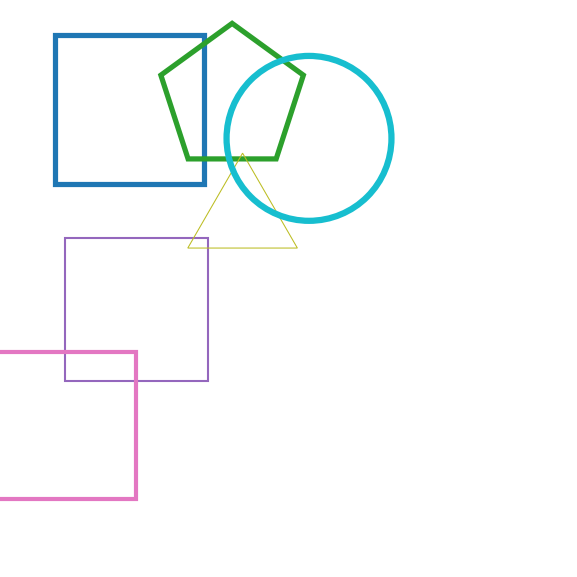[{"shape": "square", "thickness": 2.5, "radius": 0.65, "center": [0.225, 0.809]}, {"shape": "pentagon", "thickness": 2.5, "radius": 0.65, "center": [0.402, 0.829]}, {"shape": "square", "thickness": 1, "radius": 0.62, "center": [0.236, 0.462]}, {"shape": "square", "thickness": 2, "radius": 0.64, "center": [0.108, 0.262]}, {"shape": "triangle", "thickness": 0.5, "radius": 0.55, "center": [0.42, 0.624]}, {"shape": "circle", "thickness": 3, "radius": 0.71, "center": [0.535, 0.76]}]